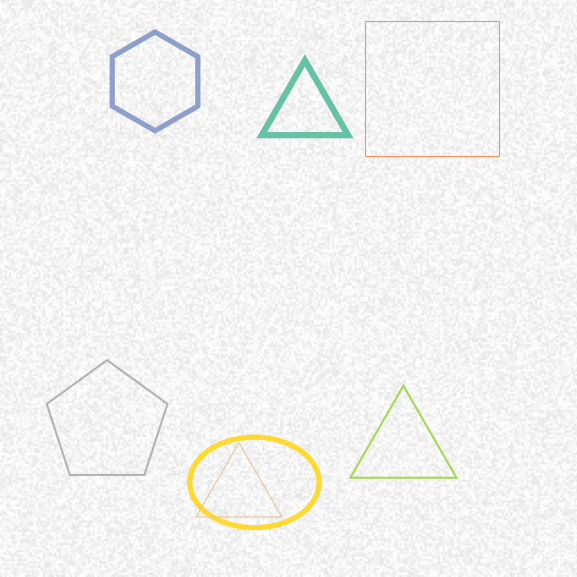[{"shape": "triangle", "thickness": 3, "radius": 0.43, "center": [0.528, 0.808]}, {"shape": "square", "thickness": 0.5, "radius": 0.58, "center": [0.748, 0.846]}, {"shape": "hexagon", "thickness": 2.5, "radius": 0.43, "center": [0.268, 0.858]}, {"shape": "triangle", "thickness": 1, "radius": 0.53, "center": [0.699, 0.225]}, {"shape": "oval", "thickness": 2.5, "radius": 0.56, "center": [0.441, 0.164]}, {"shape": "triangle", "thickness": 0.5, "radius": 0.43, "center": [0.414, 0.147]}, {"shape": "pentagon", "thickness": 1, "radius": 0.55, "center": [0.185, 0.266]}]